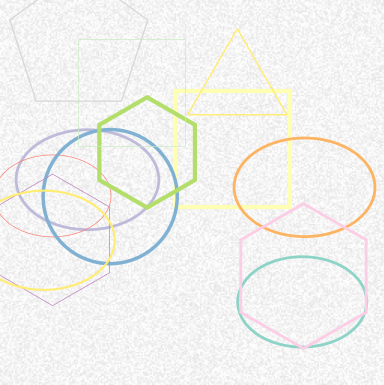[{"shape": "oval", "thickness": 2, "radius": 0.84, "center": [0.785, 0.216]}, {"shape": "square", "thickness": 3, "radius": 0.75, "center": [0.604, 0.613]}, {"shape": "oval", "thickness": 2, "radius": 0.93, "center": [0.227, 0.533]}, {"shape": "oval", "thickness": 0.5, "radius": 0.76, "center": [0.136, 0.491]}, {"shape": "circle", "thickness": 2.5, "radius": 0.87, "center": [0.286, 0.489]}, {"shape": "oval", "thickness": 2, "radius": 0.91, "center": [0.791, 0.513]}, {"shape": "hexagon", "thickness": 3, "radius": 0.72, "center": [0.382, 0.604]}, {"shape": "hexagon", "thickness": 2, "radius": 0.94, "center": [0.788, 0.283]}, {"shape": "pentagon", "thickness": 1, "radius": 0.94, "center": [0.205, 0.89]}, {"shape": "hexagon", "thickness": 0.5, "radius": 0.85, "center": [0.137, 0.377]}, {"shape": "square", "thickness": 0.5, "radius": 0.69, "center": [0.341, 0.76]}, {"shape": "triangle", "thickness": 1, "radius": 0.74, "center": [0.616, 0.776]}, {"shape": "oval", "thickness": 1.5, "radius": 0.92, "center": [0.114, 0.376]}]